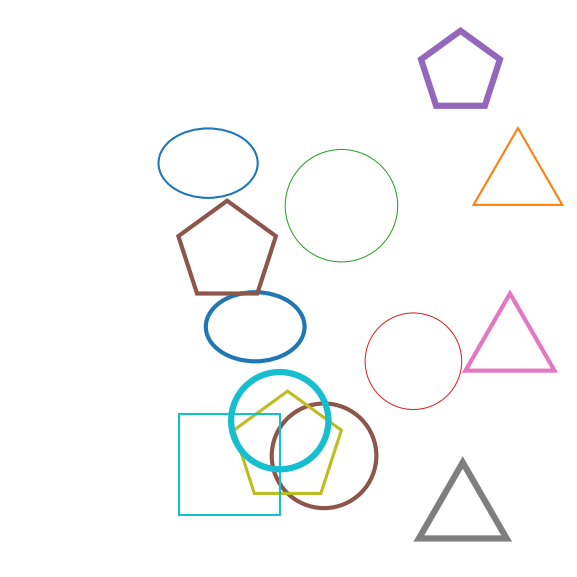[{"shape": "oval", "thickness": 1, "radius": 0.43, "center": [0.36, 0.717]}, {"shape": "oval", "thickness": 2, "radius": 0.43, "center": [0.442, 0.433]}, {"shape": "triangle", "thickness": 1, "radius": 0.44, "center": [0.897, 0.689]}, {"shape": "circle", "thickness": 0.5, "radius": 0.49, "center": [0.591, 0.643]}, {"shape": "circle", "thickness": 0.5, "radius": 0.42, "center": [0.716, 0.374]}, {"shape": "pentagon", "thickness": 3, "radius": 0.36, "center": [0.797, 0.874]}, {"shape": "pentagon", "thickness": 2, "radius": 0.44, "center": [0.393, 0.563]}, {"shape": "circle", "thickness": 2, "radius": 0.45, "center": [0.561, 0.21]}, {"shape": "triangle", "thickness": 2, "radius": 0.45, "center": [0.883, 0.402]}, {"shape": "triangle", "thickness": 3, "radius": 0.44, "center": [0.801, 0.111]}, {"shape": "pentagon", "thickness": 1.5, "radius": 0.49, "center": [0.498, 0.224]}, {"shape": "circle", "thickness": 3, "radius": 0.42, "center": [0.484, 0.271]}, {"shape": "square", "thickness": 1, "radius": 0.44, "center": [0.397, 0.195]}]